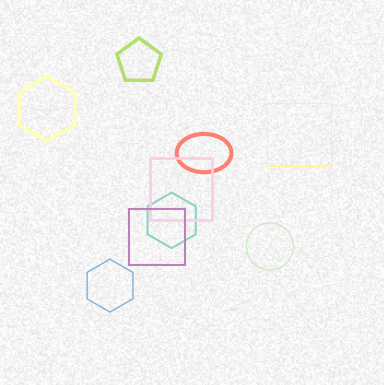[{"shape": "hexagon", "thickness": 1.5, "radius": 0.36, "center": [0.446, 0.428]}, {"shape": "hexagon", "thickness": 2.5, "radius": 0.42, "center": [0.122, 0.717]}, {"shape": "oval", "thickness": 3, "radius": 0.36, "center": [0.53, 0.602]}, {"shape": "hexagon", "thickness": 1, "radius": 0.34, "center": [0.286, 0.258]}, {"shape": "pentagon", "thickness": 2.5, "radius": 0.3, "center": [0.361, 0.841]}, {"shape": "square", "thickness": 2, "radius": 0.4, "center": [0.47, 0.508]}, {"shape": "square", "thickness": 1.5, "radius": 0.37, "center": [0.407, 0.385]}, {"shape": "circle", "thickness": 1, "radius": 0.31, "center": [0.701, 0.36]}, {"shape": "square", "thickness": 0.5, "radius": 0.41, "center": [0.777, 0.651]}]